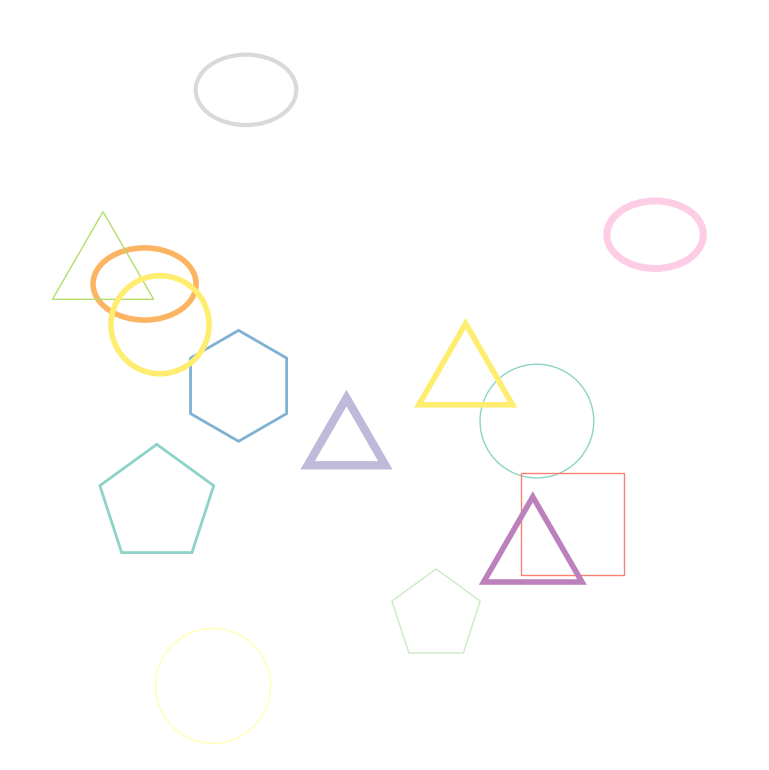[{"shape": "pentagon", "thickness": 1, "radius": 0.39, "center": [0.204, 0.345]}, {"shape": "circle", "thickness": 0.5, "radius": 0.37, "center": [0.697, 0.453]}, {"shape": "circle", "thickness": 0.5, "radius": 0.37, "center": [0.277, 0.109]}, {"shape": "triangle", "thickness": 3, "radius": 0.29, "center": [0.45, 0.425]}, {"shape": "square", "thickness": 0.5, "radius": 0.33, "center": [0.744, 0.319]}, {"shape": "hexagon", "thickness": 1, "radius": 0.36, "center": [0.31, 0.499]}, {"shape": "oval", "thickness": 2, "radius": 0.33, "center": [0.188, 0.631]}, {"shape": "triangle", "thickness": 0.5, "radius": 0.38, "center": [0.134, 0.649]}, {"shape": "oval", "thickness": 2.5, "radius": 0.31, "center": [0.851, 0.695]}, {"shape": "oval", "thickness": 1.5, "radius": 0.33, "center": [0.32, 0.883]}, {"shape": "triangle", "thickness": 2, "radius": 0.37, "center": [0.692, 0.281]}, {"shape": "pentagon", "thickness": 0.5, "radius": 0.3, "center": [0.566, 0.201]}, {"shape": "triangle", "thickness": 2, "radius": 0.35, "center": [0.605, 0.509]}, {"shape": "circle", "thickness": 2, "radius": 0.32, "center": [0.208, 0.578]}]